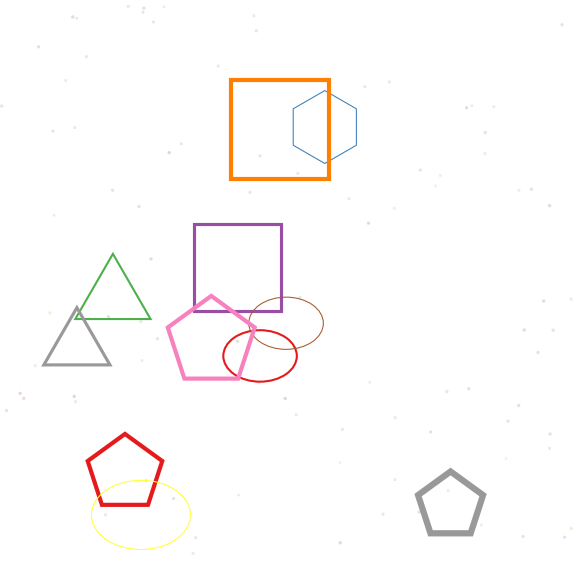[{"shape": "oval", "thickness": 1, "radius": 0.32, "center": [0.45, 0.383]}, {"shape": "pentagon", "thickness": 2, "radius": 0.34, "center": [0.216, 0.18]}, {"shape": "hexagon", "thickness": 0.5, "radius": 0.32, "center": [0.562, 0.779]}, {"shape": "triangle", "thickness": 1, "radius": 0.38, "center": [0.196, 0.484]}, {"shape": "square", "thickness": 1.5, "radius": 0.38, "center": [0.411, 0.535]}, {"shape": "square", "thickness": 2, "radius": 0.43, "center": [0.485, 0.775]}, {"shape": "oval", "thickness": 0.5, "radius": 0.43, "center": [0.244, 0.107]}, {"shape": "oval", "thickness": 0.5, "radius": 0.32, "center": [0.495, 0.439]}, {"shape": "pentagon", "thickness": 2, "radius": 0.4, "center": [0.366, 0.408]}, {"shape": "pentagon", "thickness": 3, "radius": 0.3, "center": [0.78, 0.124]}, {"shape": "triangle", "thickness": 1.5, "radius": 0.33, "center": [0.133, 0.4]}]